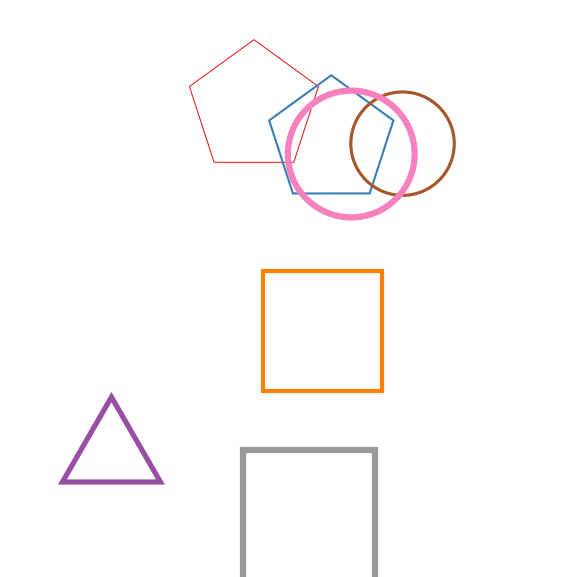[{"shape": "pentagon", "thickness": 0.5, "radius": 0.59, "center": [0.44, 0.813]}, {"shape": "pentagon", "thickness": 1, "radius": 0.57, "center": [0.574, 0.756]}, {"shape": "triangle", "thickness": 2.5, "radius": 0.49, "center": [0.193, 0.213]}, {"shape": "square", "thickness": 2, "radius": 0.52, "center": [0.558, 0.426]}, {"shape": "circle", "thickness": 1.5, "radius": 0.45, "center": [0.697, 0.75]}, {"shape": "circle", "thickness": 3, "radius": 0.55, "center": [0.608, 0.732]}, {"shape": "square", "thickness": 3, "radius": 0.57, "center": [0.535, 0.106]}]